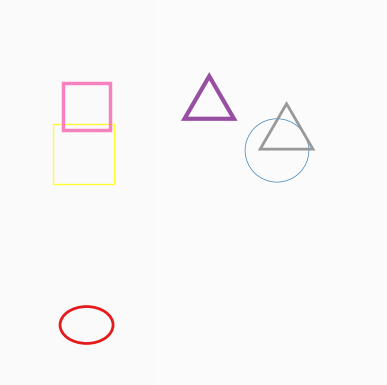[{"shape": "oval", "thickness": 2, "radius": 0.34, "center": [0.223, 0.156]}, {"shape": "circle", "thickness": 0.5, "radius": 0.41, "center": [0.715, 0.609]}, {"shape": "triangle", "thickness": 3, "radius": 0.37, "center": [0.54, 0.728]}, {"shape": "square", "thickness": 1, "radius": 0.39, "center": [0.216, 0.601]}, {"shape": "square", "thickness": 2.5, "radius": 0.31, "center": [0.223, 0.723]}, {"shape": "triangle", "thickness": 2, "radius": 0.39, "center": [0.74, 0.652]}]